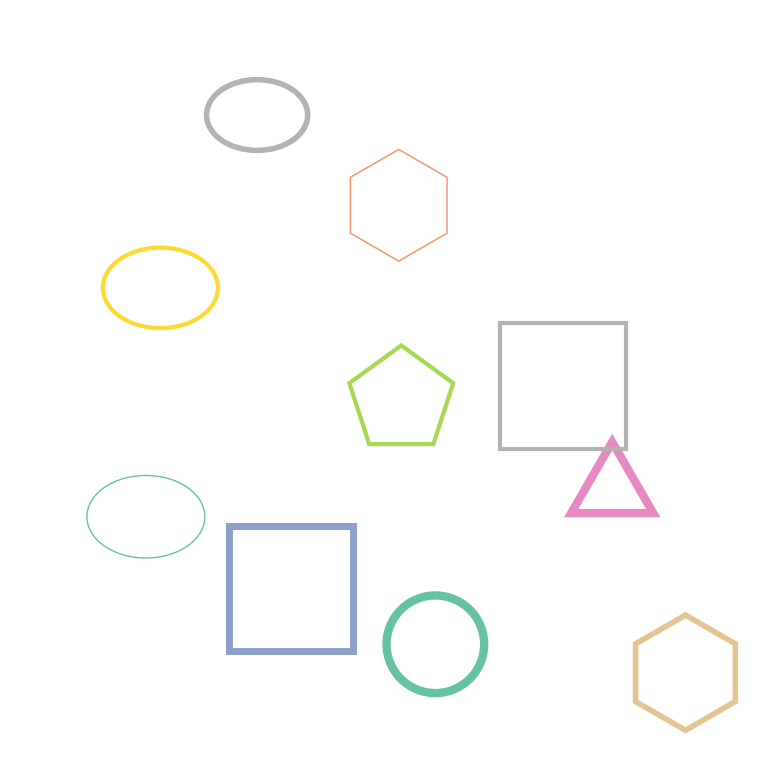[{"shape": "oval", "thickness": 0.5, "radius": 0.38, "center": [0.189, 0.329]}, {"shape": "circle", "thickness": 3, "radius": 0.32, "center": [0.565, 0.163]}, {"shape": "hexagon", "thickness": 0.5, "radius": 0.36, "center": [0.518, 0.733]}, {"shape": "square", "thickness": 2.5, "radius": 0.41, "center": [0.378, 0.236]}, {"shape": "triangle", "thickness": 3, "radius": 0.31, "center": [0.795, 0.364]}, {"shape": "pentagon", "thickness": 1.5, "radius": 0.35, "center": [0.521, 0.481]}, {"shape": "oval", "thickness": 1.5, "radius": 0.37, "center": [0.208, 0.626]}, {"shape": "hexagon", "thickness": 2, "radius": 0.37, "center": [0.89, 0.126]}, {"shape": "square", "thickness": 1.5, "radius": 0.41, "center": [0.731, 0.499]}, {"shape": "oval", "thickness": 2, "radius": 0.33, "center": [0.334, 0.851]}]